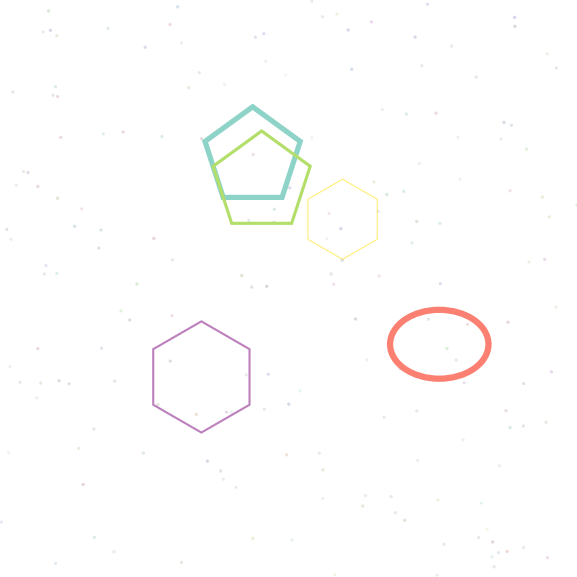[{"shape": "pentagon", "thickness": 2.5, "radius": 0.43, "center": [0.437, 0.727]}, {"shape": "oval", "thickness": 3, "radius": 0.43, "center": [0.761, 0.403]}, {"shape": "pentagon", "thickness": 1.5, "radius": 0.44, "center": [0.453, 0.684]}, {"shape": "hexagon", "thickness": 1, "radius": 0.48, "center": [0.349, 0.346]}, {"shape": "hexagon", "thickness": 0.5, "radius": 0.35, "center": [0.593, 0.619]}]